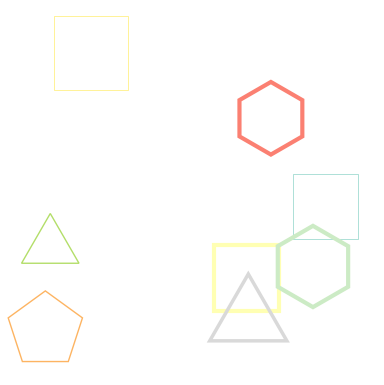[{"shape": "square", "thickness": 0.5, "radius": 0.42, "center": [0.845, 0.465]}, {"shape": "square", "thickness": 3, "radius": 0.43, "center": [0.64, 0.279]}, {"shape": "hexagon", "thickness": 3, "radius": 0.47, "center": [0.704, 0.693]}, {"shape": "pentagon", "thickness": 1, "radius": 0.51, "center": [0.118, 0.143]}, {"shape": "triangle", "thickness": 1, "radius": 0.43, "center": [0.131, 0.359]}, {"shape": "triangle", "thickness": 2.5, "radius": 0.58, "center": [0.645, 0.173]}, {"shape": "hexagon", "thickness": 3, "radius": 0.53, "center": [0.813, 0.308]}, {"shape": "square", "thickness": 0.5, "radius": 0.48, "center": [0.235, 0.863]}]